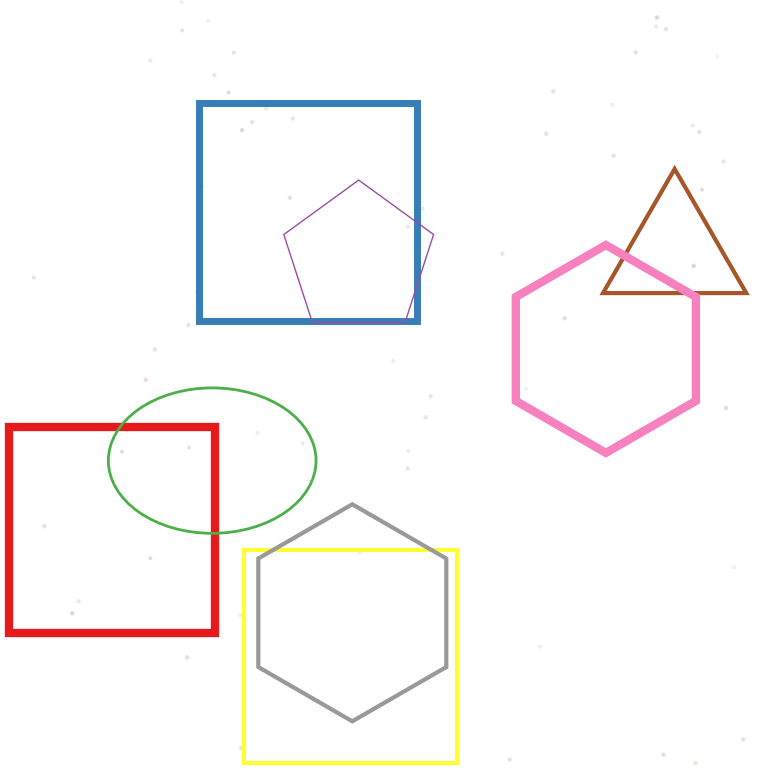[{"shape": "square", "thickness": 3, "radius": 0.67, "center": [0.145, 0.312]}, {"shape": "square", "thickness": 2.5, "radius": 0.71, "center": [0.401, 0.725]}, {"shape": "oval", "thickness": 1, "radius": 0.67, "center": [0.276, 0.402]}, {"shape": "pentagon", "thickness": 0.5, "radius": 0.51, "center": [0.466, 0.664]}, {"shape": "square", "thickness": 1.5, "radius": 0.69, "center": [0.455, 0.147]}, {"shape": "triangle", "thickness": 1.5, "radius": 0.54, "center": [0.876, 0.673]}, {"shape": "hexagon", "thickness": 3, "radius": 0.68, "center": [0.787, 0.547]}, {"shape": "hexagon", "thickness": 1.5, "radius": 0.7, "center": [0.458, 0.204]}]